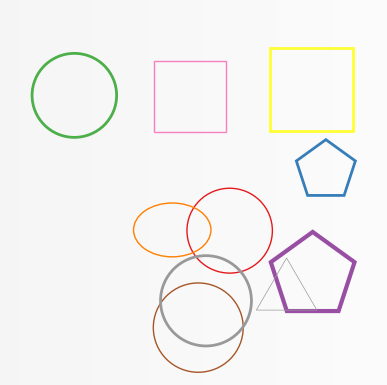[{"shape": "circle", "thickness": 1, "radius": 0.55, "center": [0.593, 0.401]}, {"shape": "pentagon", "thickness": 2, "radius": 0.4, "center": [0.841, 0.557]}, {"shape": "circle", "thickness": 2, "radius": 0.55, "center": [0.192, 0.752]}, {"shape": "pentagon", "thickness": 3, "radius": 0.57, "center": [0.807, 0.284]}, {"shape": "oval", "thickness": 1, "radius": 0.5, "center": [0.445, 0.403]}, {"shape": "square", "thickness": 2, "radius": 0.54, "center": [0.804, 0.768]}, {"shape": "circle", "thickness": 1, "radius": 0.58, "center": [0.512, 0.149]}, {"shape": "square", "thickness": 1, "radius": 0.46, "center": [0.49, 0.749]}, {"shape": "circle", "thickness": 2, "radius": 0.59, "center": [0.532, 0.219]}, {"shape": "triangle", "thickness": 0.5, "radius": 0.45, "center": [0.74, 0.24]}]